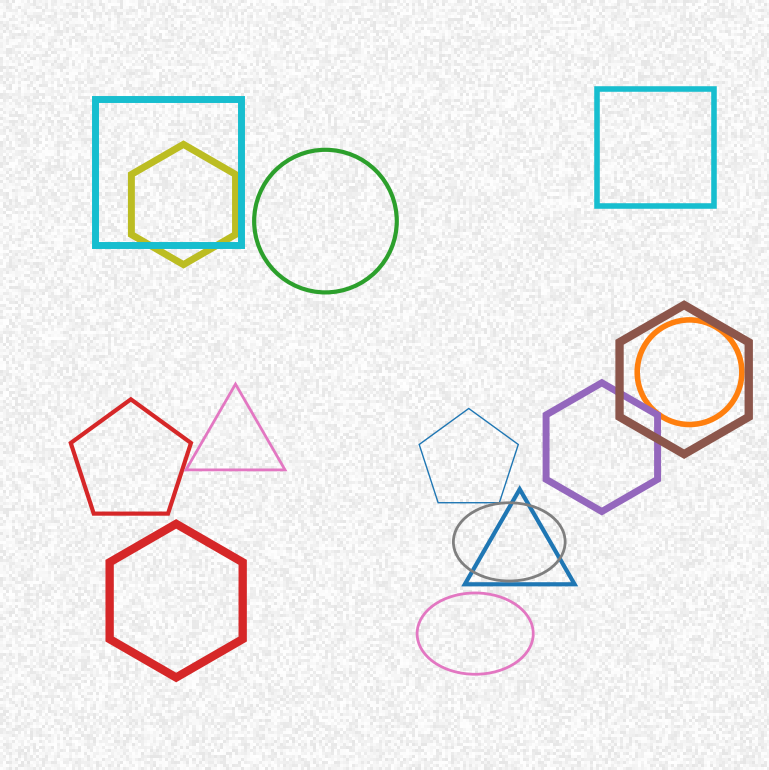[{"shape": "pentagon", "thickness": 0.5, "radius": 0.34, "center": [0.609, 0.402]}, {"shape": "triangle", "thickness": 1.5, "radius": 0.41, "center": [0.675, 0.282]}, {"shape": "circle", "thickness": 2, "radius": 0.34, "center": [0.895, 0.517]}, {"shape": "circle", "thickness": 1.5, "radius": 0.46, "center": [0.423, 0.713]}, {"shape": "hexagon", "thickness": 3, "radius": 0.5, "center": [0.229, 0.22]}, {"shape": "pentagon", "thickness": 1.5, "radius": 0.41, "center": [0.17, 0.399]}, {"shape": "hexagon", "thickness": 2.5, "radius": 0.42, "center": [0.782, 0.419]}, {"shape": "hexagon", "thickness": 3, "radius": 0.48, "center": [0.888, 0.507]}, {"shape": "oval", "thickness": 1, "radius": 0.38, "center": [0.617, 0.177]}, {"shape": "triangle", "thickness": 1, "radius": 0.37, "center": [0.306, 0.427]}, {"shape": "oval", "thickness": 1, "radius": 0.36, "center": [0.661, 0.296]}, {"shape": "hexagon", "thickness": 2.5, "radius": 0.39, "center": [0.238, 0.734]}, {"shape": "square", "thickness": 2, "radius": 0.38, "center": [0.851, 0.809]}, {"shape": "square", "thickness": 2.5, "radius": 0.47, "center": [0.218, 0.776]}]